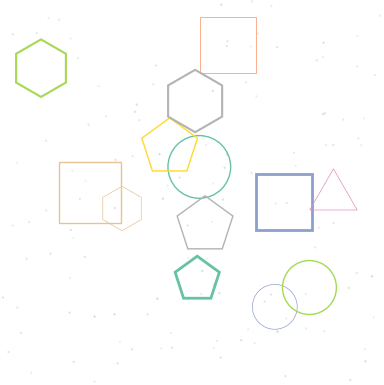[{"shape": "pentagon", "thickness": 2, "radius": 0.3, "center": [0.512, 0.274]}, {"shape": "circle", "thickness": 1, "radius": 0.41, "center": [0.518, 0.566]}, {"shape": "square", "thickness": 0.5, "radius": 0.36, "center": [0.593, 0.883]}, {"shape": "circle", "thickness": 0.5, "radius": 0.29, "center": [0.714, 0.203]}, {"shape": "square", "thickness": 2, "radius": 0.37, "center": [0.738, 0.476]}, {"shape": "triangle", "thickness": 0.5, "radius": 0.36, "center": [0.866, 0.49]}, {"shape": "circle", "thickness": 1, "radius": 0.35, "center": [0.804, 0.253]}, {"shape": "hexagon", "thickness": 1.5, "radius": 0.37, "center": [0.107, 0.823]}, {"shape": "pentagon", "thickness": 1, "radius": 0.38, "center": [0.441, 0.618]}, {"shape": "hexagon", "thickness": 0.5, "radius": 0.29, "center": [0.317, 0.458]}, {"shape": "square", "thickness": 1, "radius": 0.4, "center": [0.233, 0.5]}, {"shape": "pentagon", "thickness": 1, "radius": 0.38, "center": [0.533, 0.415]}, {"shape": "hexagon", "thickness": 1.5, "radius": 0.41, "center": [0.507, 0.738]}]